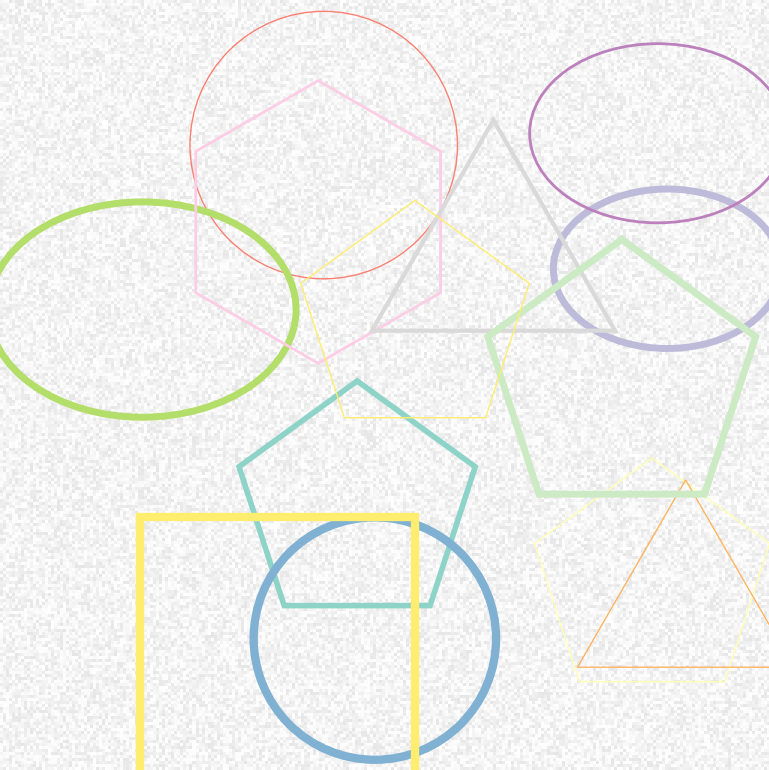[{"shape": "pentagon", "thickness": 2, "radius": 0.81, "center": [0.464, 0.344]}, {"shape": "pentagon", "thickness": 0.5, "radius": 0.8, "center": [0.847, 0.245]}, {"shape": "oval", "thickness": 2.5, "radius": 0.74, "center": [0.867, 0.651]}, {"shape": "circle", "thickness": 0.5, "radius": 0.87, "center": [0.42, 0.812]}, {"shape": "circle", "thickness": 3, "radius": 0.79, "center": [0.487, 0.171]}, {"shape": "triangle", "thickness": 0.5, "radius": 0.81, "center": [0.89, 0.215]}, {"shape": "oval", "thickness": 2.5, "radius": 1.0, "center": [0.185, 0.598]}, {"shape": "hexagon", "thickness": 1, "radius": 0.92, "center": [0.413, 0.712]}, {"shape": "triangle", "thickness": 1.5, "radius": 0.91, "center": [0.641, 0.662]}, {"shape": "oval", "thickness": 1, "radius": 0.83, "center": [0.854, 0.827]}, {"shape": "pentagon", "thickness": 2.5, "radius": 0.91, "center": [0.807, 0.506]}, {"shape": "pentagon", "thickness": 0.5, "radius": 0.78, "center": [0.539, 0.584]}, {"shape": "square", "thickness": 3, "radius": 0.89, "center": [0.36, 0.151]}]